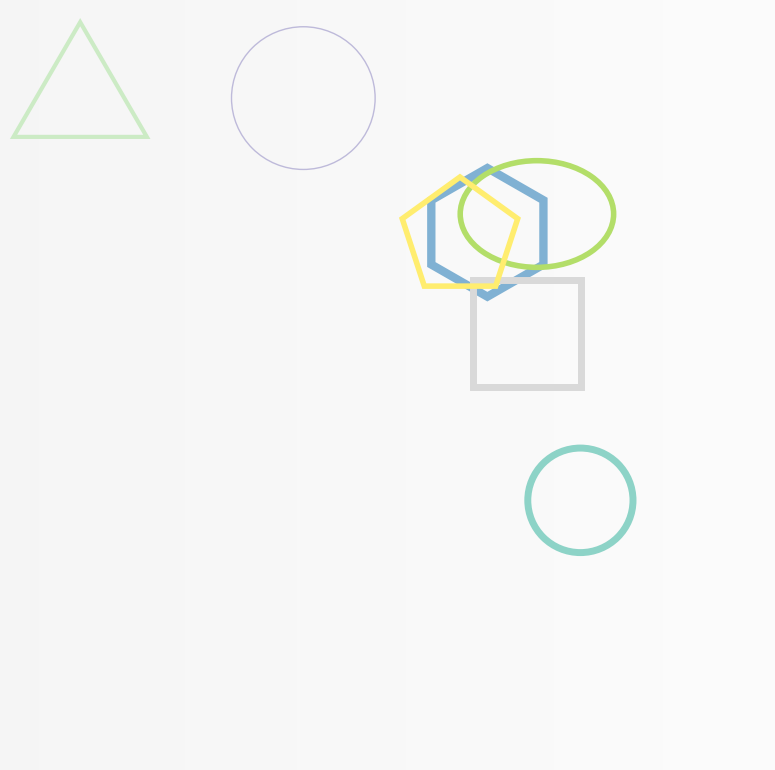[{"shape": "circle", "thickness": 2.5, "radius": 0.34, "center": [0.749, 0.35]}, {"shape": "circle", "thickness": 0.5, "radius": 0.46, "center": [0.391, 0.873]}, {"shape": "hexagon", "thickness": 3, "radius": 0.42, "center": [0.629, 0.698]}, {"shape": "oval", "thickness": 2, "radius": 0.49, "center": [0.693, 0.722]}, {"shape": "square", "thickness": 2.5, "radius": 0.35, "center": [0.68, 0.567]}, {"shape": "triangle", "thickness": 1.5, "radius": 0.5, "center": [0.103, 0.872]}, {"shape": "pentagon", "thickness": 2, "radius": 0.39, "center": [0.594, 0.692]}]